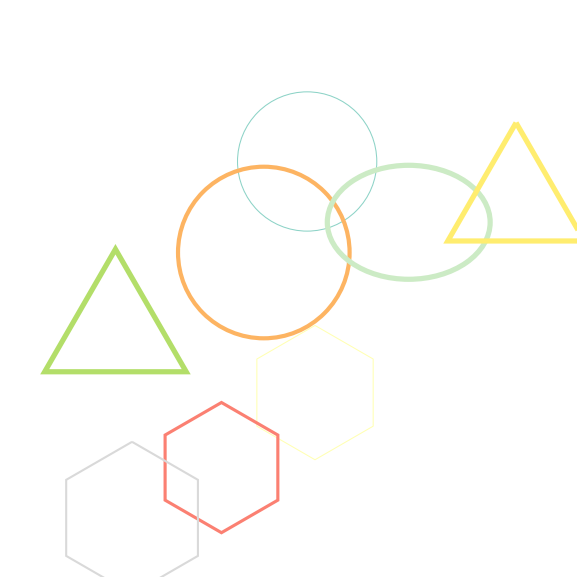[{"shape": "circle", "thickness": 0.5, "radius": 0.6, "center": [0.532, 0.72]}, {"shape": "hexagon", "thickness": 0.5, "radius": 0.58, "center": [0.545, 0.319]}, {"shape": "hexagon", "thickness": 1.5, "radius": 0.56, "center": [0.383, 0.189]}, {"shape": "circle", "thickness": 2, "radius": 0.74, "center": [0.457, 0.562]}, {"shape": "triangle", "thickness": 2.5, "radius": 0.71, "center": [0.2, 0.426]}, {"shape": "hexagon", "thickness": 1, "radius": 0.66, "center": [0.229, 0.102]}, {"shape": "oval", "thickness": 2.5, "radius": 0.7, "center": [0.708, 0.614]}, {"shape": "triangle", "thickness": 2.5, "radius": 0.68, "center": [0.894, 0.65]}]